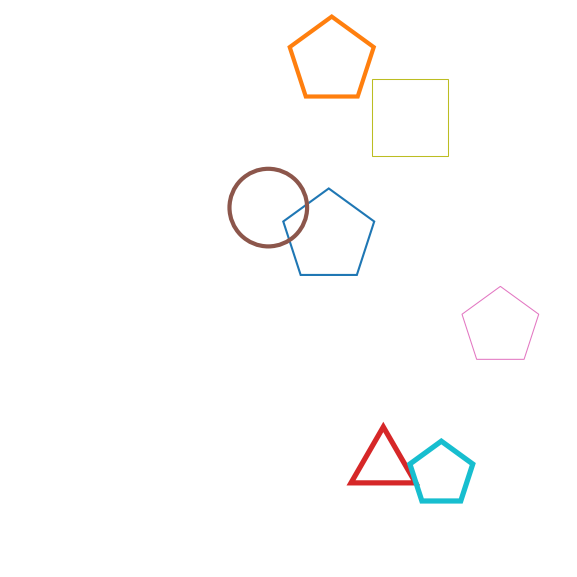[{"shape": "pentagon", "thickness": 1, "radius": 0.41, "center": [0.569, 0.59]}, {"shape": "pentagon", "thickness": 2, "radius": 0.38, "center": [0.574, 0.894]}, {"shape": "triangle", "thickness": 2.5, "radius": 0.32, "center": [0.664, 0.195]}, {"shape": "circle", "thickness": 2, "radius": 0.34, "center": [0.465, 0.64]}, {"shape": "pentagon", "thickness": 0.5, "radius": 0.35, "center": [0.866, 0.433]}, {"shape": "square", "thickness": 0.5, "radius": 0.33, "center": [0.71, 0.796]}, {"shape": "pentagon", "thickness": 2.5, "radius": 0.29, "center": [0.764, 0.178]}]